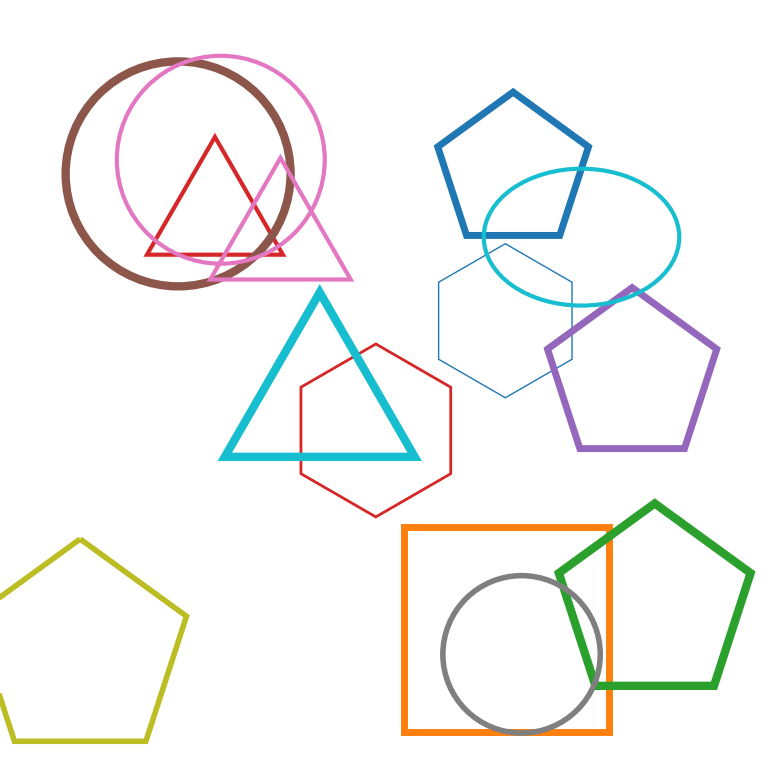[{"shape": "pentagon", "thickness": 2.5, "radius": 0.51, "center": [0.666, 0.777]}, {"shape": "hexagon", "thickness": 0.5, "radius": 0.5, "center": [0.656, 0.583]}, {"shape": "square", "thickness": 2.5, "radius": 0.67, "center": [0.658, 0.182]}, {"shape": "pentagon", "thickness": 3, "radius": 0.65, "center": [0.85, 0.215]}, {"shape": "hexagon", "thickness": 1, "radius": 0.56, "center": [0.488, 0.441]}, {"shape": "triangle", "thickness": 1.5, "radius": 0.51, "center": [0.279, 0.72]}, {"shape": "pentagon", "thickness": 2.5, "radius": 0.58, "center": [0.821, 0.511]}, {"shape": "circle", "thickness": 3, "radius": 0.73, "center": [0.231, 0.774]}, {"shape": "circle", "thickness": 1.5, "radius": 0.68, "center": [0.287, 0.793]}, {"shape": "triangle", "thickness": 1.5, "radius": 0.53, "center": [0.364, 0.69]}, {"shape": "circle", "thickness": 2, "radius": 0.51, "center": [0.677, 0.15]}, {"shape": "pentagon", "thickness": 2, "radius": 0.73, "center": [0.104, 0.155]}, {"shape": "oval", "thickness": 1.5, "radius": 0.63, "center": [0.755, 0.692]}, {"shape": "triangle", "thickness": 3, "radius": 0.71, "center": [0.415, 0.478]}]